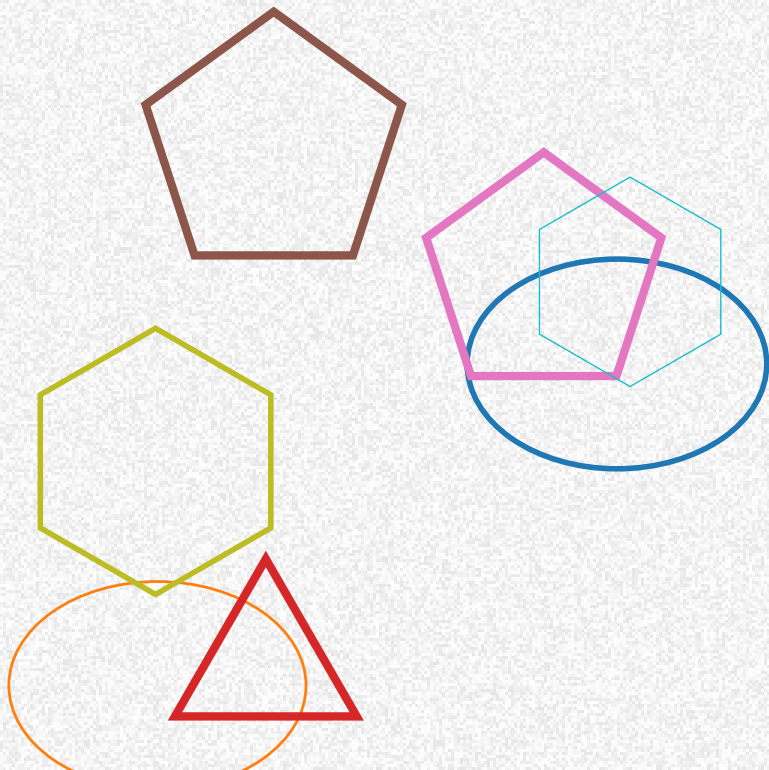[{"shape": "oval", "thickness": 2, "radius": 0.97, "center": [0.801, 0.527]}, {"shape": "oval", "thickness": 1, "radius": 0.96, "center": [0.204, 0.11]}, {"shape": "triangle", "thickness": 3, "radius": 0.68, "center": [0.345, 0.138]}, {"shape": "pentagon", "thickness": 3, "radius": 0.87, "center": [0.356, 0.81]}, {"shape": "pentagon", "thickness": 3, "radius": 0.8, "center": [0.706, 0.642]}, {"shape": "hexagon", "thickness": 2, "radius": 0.86, "center": [0.202, 0.401]}, {"shape": "hexagon", "thickness": 0.5, "radius": 0.68, "center": [0.818, 0.634]}]